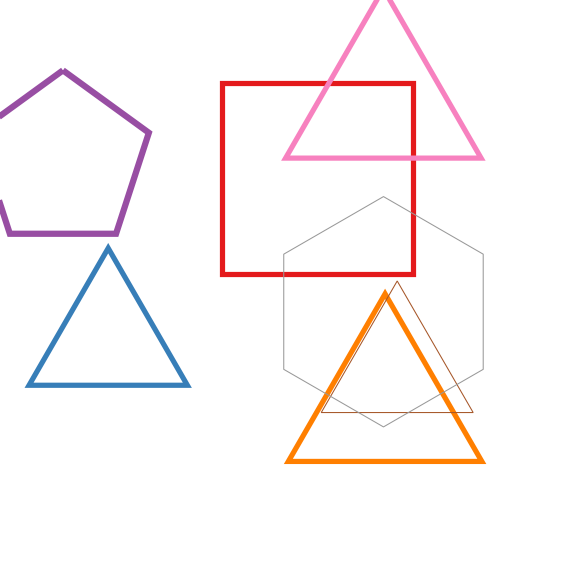[{"shape": "square", "thickness": 2.5, "radius": 0.83, "center": [0.549, 0.689]}, {"shape": "triangle", "thickness": 2.5, "radius": 0.79, "center": [0.187, 0.411]}, {"shape": "pentagon", "thickness": 3, "radius": 0.78, "center": [0.109, 0.721]}, {"shape": "triangle", "thickness": 2.5, "radius": 0.97, "center": [0.667, 0.297]}, {"shape": "triangle", "thickness": 0.5, "radius": 0.76, "center": [0.688, 0.361]}, {"shape": "triangle", "thickness": 2.5, "radius": 0.98, "center": [0.664, 0.823]}, {"shape": "hexagon", "thickness": 0.5, "radius": 1.0, "center": [0.664, 0.459]}]